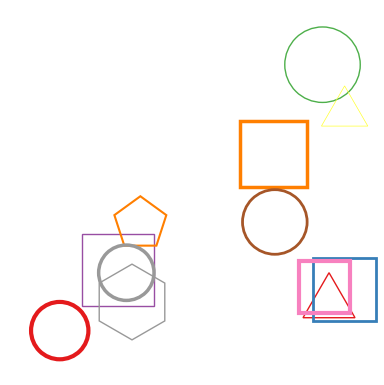[{"shape": "triangle", "thickness": 1, "radius": 0.39, "center": [0.855, 0.214]}, {"shape": "circle", "thickness": 3, "radius": 0.37, "center": [0.155, 0.141]}, {"shape": "square", "thickness": 2, "radius": 0.41, "center": [0.895, 0.248]}, {"shape": "circle", "thickness": 1, "radius": 0.49, "center": [0.838, 0.832]}, {"shape": "square", "thickness": 1, "radius": 0.47, "center": [0.307, 0.298]}, {"shape": "square", "thickness": 2.5, "radius": 0.43, "center": [0.711, 0.6]}, {"shape": "pentagon", "thickness": 1.5, "radius": 0.35, "center": [0.365, 0.419]}, {"shape": "triangle", "thickness": 0.5, "radius": 0.35, "center": [0.895, 0.707]}, {"shape": "circle", "thickness": 2, "radius": 0.42, "center": [0.714, 0.423]}, {"shape": "square", "thickness": 3, "radius": 0.33, "center": [0.843, 0.254]}, {"shape": "circle", "thickness": 2.5, "radius": 0.36, "center": [0.328, 0.292]}, {"shape": "hexagon", "thickness": 1, "radius": 0.49, "center": [0.343, 0.216]}]